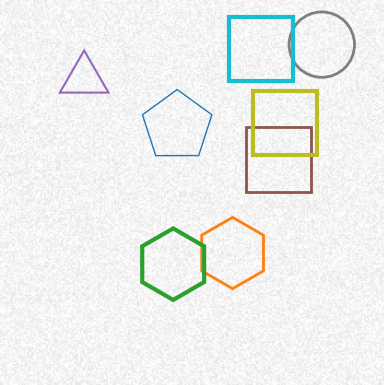[{"shape": "pentagon", "thickness": 1, "radius": 0.47, "center": [0.46, 0.673]}, {"shape": "hexagon", "thickness": 2, "radius": 0.46, "center": [0.604, 0.343]}, {"shape": "hexagon", "thickness": 3, "radius": 0.46, "center": [0.45, 0.314]}, {"shape": "triangle", "thickness": 1.5, "radius": 0.36, "center": [0.219, 0.796]}, {"shape": "square", "thickness": 2, "radius": 0.42, "center": [0.724, 0.586]}, {"shape": "circle", "thickness": 2, "radius": 0.42, "center": [0.836, 0.884]}, {"shape": "square", "thickness": 3, "radius": 0.41, "center": [0.74, 0.68]}, {"shape": "square", "thickness": 3, "radius": 0.42, "center": [0.678, 0.872]}]